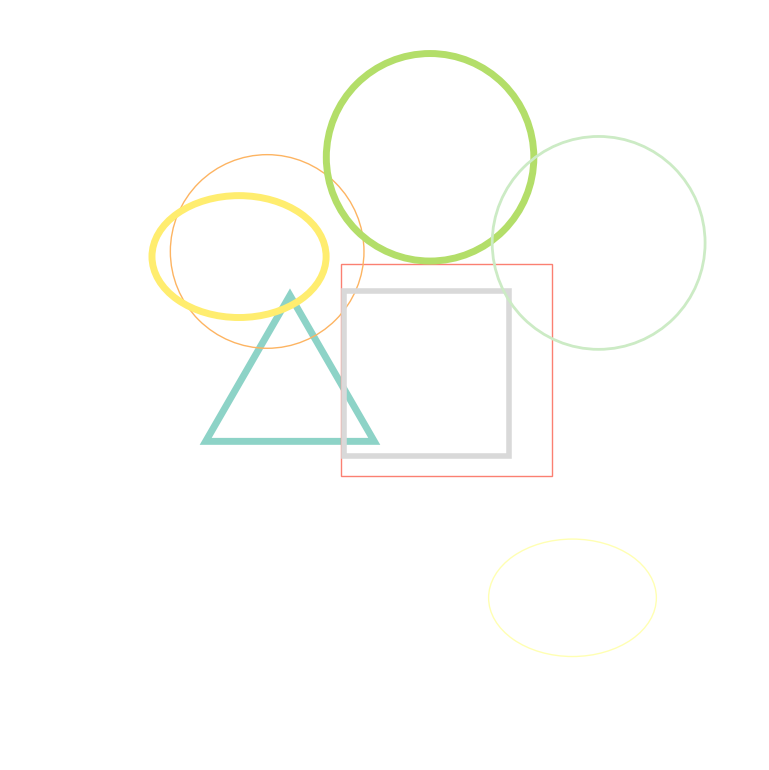[{"shape": "triangle", "thickness": 2.5, "radius": 0.63, "center": [0.377, 0.49]}, {"shape": "oval", "thickness": 0.5, "radius": 0.54, "center": [0.743, 0.224]}, {"shape": "square", "thickness": 0.5, "radius": 0.69, "center": [0.58, 0.519]}, {"shape": "circle", "thickness": 0.5, "radius": 0.63, "center": [0.347, 0.673]}, {"shape": "circle", "thickness": 2.5, "radius": 0.67, "center": [0.559, 0.796]}, {"shape": "square", "thickness": 2, "radius": 0.54, "center": [0.553, 0.515]}, {"shape": "circle", "thickness": 1, "radius": 0.69, "center": [0.777, 0.685]}, {"shape": "oval", "thickness": 2.5, "radius": 0.57, "center": [0.31, 0.667]}]